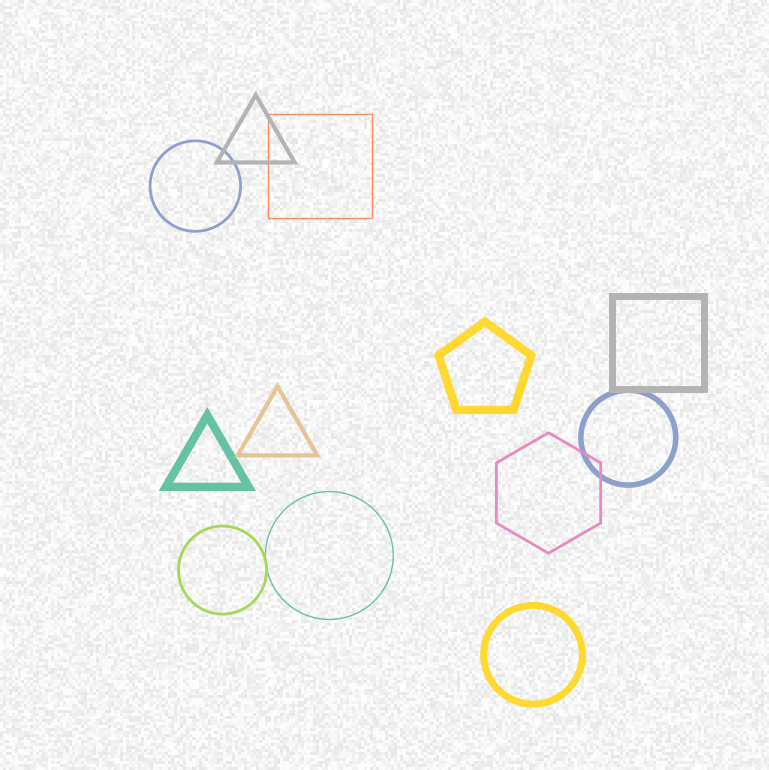[{"shape": "triangle", "thickness": 3, "radius": 0.31, "center": [0.269, 0.399]}, {"shape": "circle", "thickness": 0.5, "radius": 0.42, "center": [0.428, 0.279]}, {"shape": "square", "thickness": 0.5, "radius": 0.34, "center": [0.416, 0.784]}, {"shape": "circle", "thickness": 2, "radius": 0.31, "center": [0.816, 0.432]}, {"shape": "circle", "thickness": 1, "radius": 0.29, "center": [0.254, 0.758]}, {"shape": "hexagon", "thickness": 1, "radius": 0.39, "center": [0.712, 0.36]}, {"shape": "circle", "thickness": 1, "radius": 0.29, "center": [0.289, 0.26]}, {"shape": "circle", "thickness": 2.5, "radius": 0.32, "center": [0.692, 0.15]}, {"shape": "pentagon", "thickness": 3, "radius": 0.32, "center": [0.63, 0.519]}, {"shape": "triangle", "thickness": 1.5, "radius": 0.3, "center": [0.36, 0.438]}, {"shape": "triangle", "thickness": 1.5, "radius": 0.29, "center": [0.332, 0.818]}, {"shape": "square", "thickness": 2.5, "radius": 0.3, "center": [0.855, 0.555]}]